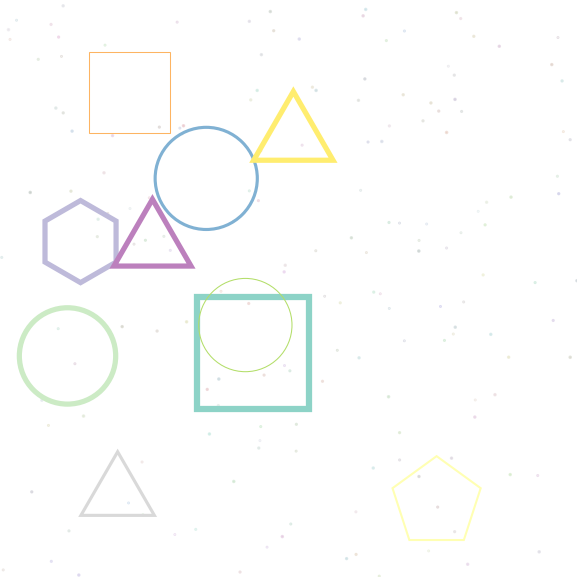[{"shape": "square", "thickness": 3, "radius": 0.49, "center": [0.438, 0.388]}, {"shape": "pentagon", "thickness": 1, "radius": 0.4, "center": [0.756, 0.129]}, {"shape": "hexagon", "thickness": 2.5, "radius": 0.36, "center": [0.139, 0.581]}, {"shape": "circle", "thickness": 1.5, "radius": 0.44, "center": [0.357, 0.69]}, {"shape": "square", "thickness": 0.5, "radius": 0.35, "center": [0.224, 0.839]}, {"shape": "circle", "thickness": 0.5, "radius": 0.4, "center": [0.425, 0.436]}, {"shape": "triangle", "thickness": 1.5, "radius": 0.37, "center": [0.204, 0.143]}, {"shape": "triangle", "thickness": 2.5, "radius": 0.39, "center": [0.264, 0.577]}, {"shape": "circle", "thickness": 2.5, "radius": 0.42, "center": [0.117, 0.383]}, {"shape": "triangle", "thickness": 2.5, "radius": 0.4, "center": [0.508, 0.761]}]